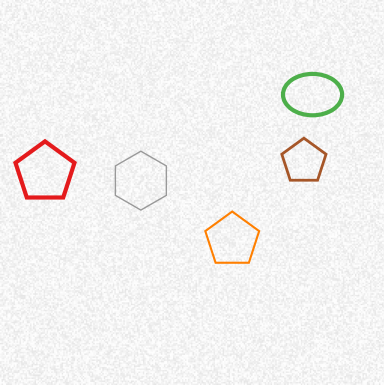[{"shape": "pentagon", "thickness": 3, "radius": 0.4, "center": [0.117, 0.552]}, {"shape": "oval", "thickness": 3, "radius": 0.38, "center": [0.812, 0.754]}, {"shape": "pentagon", "thickness": 1.5, "radius": 0.37, "center": [0.603, 0.377]}, {"shape": "pentagon", "thickness": 2, "radius": 0.3, "center": [0.789, 0.581]}, {"shape": "hexagon", "thickness": 1, "radius": 0.38, "center": [0.366, 0.531]}]